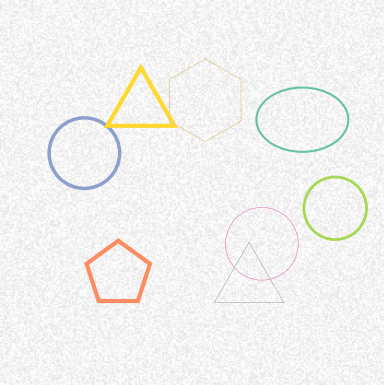[{"shape": "oval", "thickness": 1.5, "radius": 0.6, "center": [0.785, 0.689]}, {"shape": "pentagon", "thickness": 3, "radius": 0.43, "center": [0.307, 0.288]}, {"shape": "circle", "thickness": 2.5, "radius": 0.46, "center": [0.219, 0.602]}, {"shape": "circle", "thickness": 0.5, "radius": 0.47, "center": [0.68, 0.367]}, {"shape": "circle", "thickness": 2, "radius": 0.41, "center": [0.871, 0.459]}, {"shape": "triangle", "thickness": 3, "radius": 0.5, "center": [0.366, 0.724]}, {"shape": "hexagon", "thickness": 0.5, "radius": 0.54, "center": [0.533, 0.74]}, {"shape": "triangle", "thickness": 0.5, "radius": 0.52, "center": [0.647, 0.266]}]